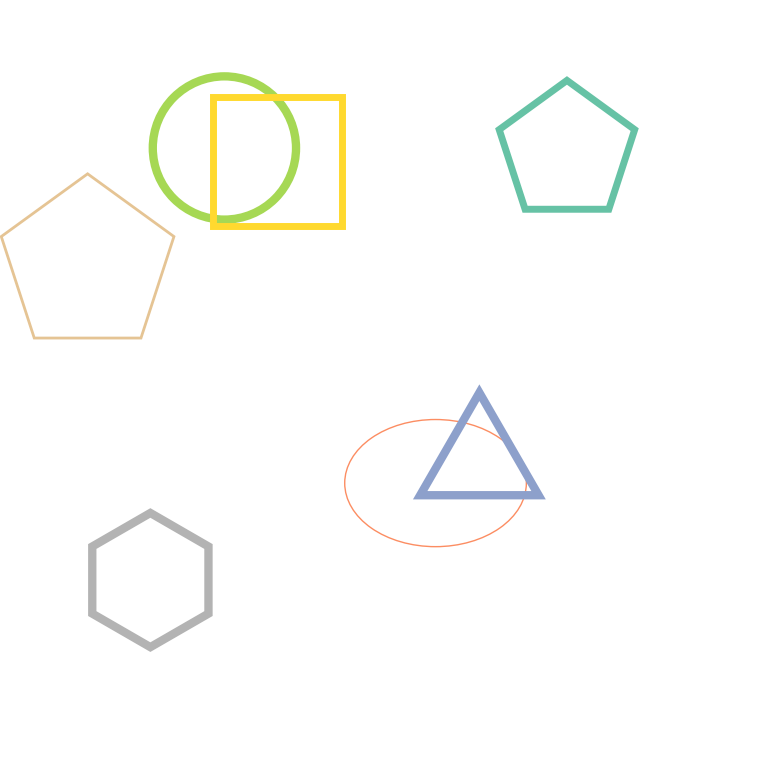[{"shape": "pentagon", "thickness": 2.5, "radius": 0.46, "center": [0.736, 0.803]}, {"shape": "oval", "thickness": 0.5, "radius": 0.59, "center": [0.566, 0.373]}, {"shape": "triangle", "thickness": 3, "radius": 0.44, "center": [0.623, 0.401]}, {"shape": "circle", "thickness": 3, "radius": 0.47, "center": [0.291, 0.808]}, {"shape": "square", "thickness": 2.5, "radius": 0.42, "center": [0.36, 0.79]}, {"shape": "pentagon", "thickness": 1, "radius": 0.59, "center": [0.114, 0.656]}, {"shape": "hexagon", "thickness": 3, "radius": 0.44, "center": [0.195, 0.247]}]